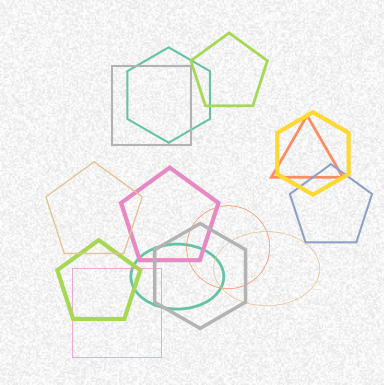[{"shape": "hexagon", "thickness": 1.5, "radius": 0.62, "center": [0.438, 0.753]}, {"shape": "oval", "thickness": 2, "radius": 0.6, "center": [0.461, 0.282]}, {"shape": "triangle", "thickness": 2, "radius": 0.54, "center": [0.798, 0.593]}, {"shape": "circle", "thickness": 0.5, "radius": 0.54, "center": [0.593, 0.358]}, {"shape": "pentagon", "thickness": 1.5, "radius": 0.56, "center": [0.86, 0.461]}, {"shape": "pentagon", "thickness": 3, "radius": 0.66, "center": [0.441, 0.432]}, {"shape": "square", "thickness": 0.5, "radius": 0.58, "center": [0.304, 0.189]}, {"shape": "pentagon", "thickness": 2, "radius": 0.52, "center": [0.595, 0.81]}, {"shape": "pentagon", "thickness": 3, "radius": 0.57, "center": [0.257, 0.263]}, {"shape": "hexagon", "thickness": 3, "radius": 0.54, "center": [0.813, 0.601]}, {"shape": "pentagon", "thickness": 1, "radius": 0.66, "center": [0.244, 0.448]}, {"shape": "oval", "thickness": 0.5, "radius": 0.69, "center": [0.693, 0.302]}, {"shape": "hexagon", "thickness": 2.5, "radius": 0.68, "center": [0.52, 0.283]}, {"shape": "square", "thickness": 1.5, "radius": 0.51, "center": [0.394, 0.726]}]